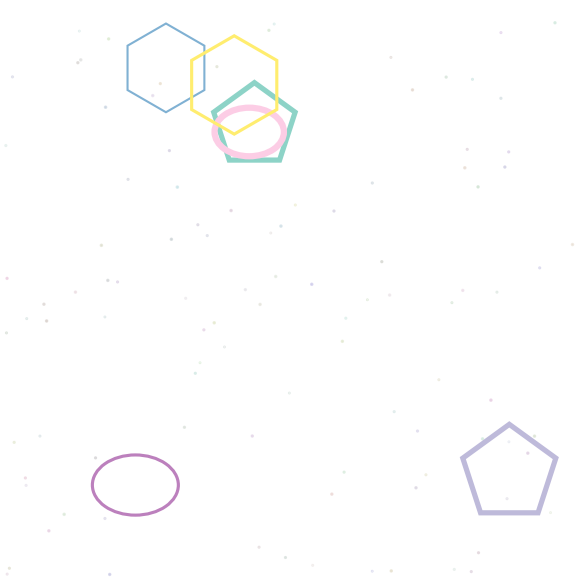[{"shape": "pentagon", "thickness": 2.5, "radius": 0.37, "center": [0.441, 0.782]}, {"shape": "pentagon", "thickness": 2.5, "radius": 0.42, "center": [0.882, 0.18]}, {"shape": "hexagon", "thickness": 1, "radius": 0.38, "center": [0.287, 0.882]}, {"shape": "oval", "thickness": 3, "radius": 0.3, "center": [0.432, 0.771]}, {"shape": "oval", "thickness": 1.5, "radius": 0.37, "center": [0.234, 0.159]}, {"shape": "hexagon", "thickness": 1.5, "radius": 0.43, "center": [0.406, 0.852]}]